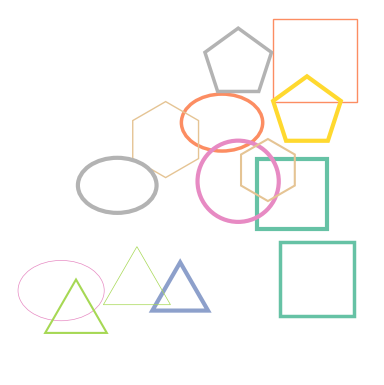[{"shape": "square", "thickness": 3, "radius": 0.46, "center": [0.758, 0.496]}, {"shape": "square", "thickness": 2.5, "radius": 0.48, "center": [0.823, 0.276]}, {"shape": "square", "thickness": 1, "radius": 0.54, "center": [0.818, 0.842]}, {"shape": "oval", "thickness": 2.5, "radius": 0.53, "center": [0.577, 0.682]}, {"shape": "triangle", "thickness": 3, "radius": 0.42, "center": [0.468, 0.235]}, {"shape": "oval", "thickness": 0.5, "radius": 0.56, "center": [0.159, 0.245]}, {"shape": "circle", "thickness": 3, "radius": 0.53, "center": [0.619, 0.529]}, {"shape": "triangle", "thickness": 0.5, "radius": 0.5, "center": [0.356, 0.259]}, {"shape": "triangle", "thickness": 1.5, "radius": 0.46, "center": [0.197, 0.182]}, {"shape": "pentagon", "thickness": 3, "radius": 0.46, "center": [0.797, 0.709]}, {"shape": "hexagon", "thickness": 1.5, "radius": 0.4, "center": [0.696, 0.558]}, {"shape": "hexagon", "thickness": 1, "radius": 0.49, "center": [0.43, 0.637]}, {"shape": "oval", "thickness": 3, "radius": 0.51, "center": [0.304, 0.519]}, {"shape": "pentagon", "thickness": 2.5, "radius": 0.45, "center": [0.619, 0.836]}]